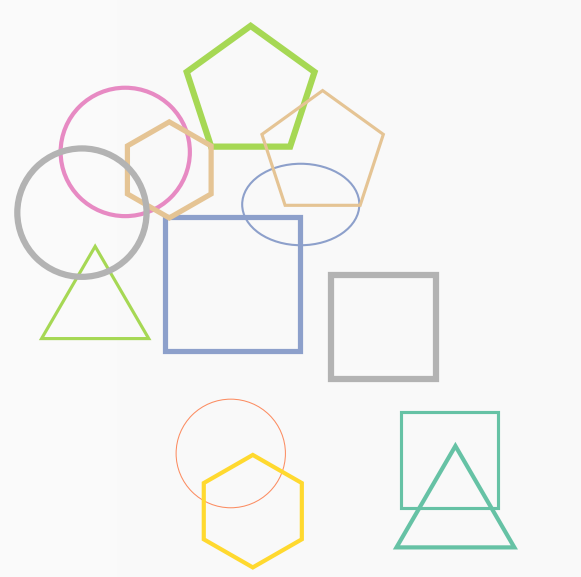[{"shape": "square", "thickness": 1.5, "radius": 0.42, "center": [0.774, 0.203]}, {"shape": "triangle", "thickness": 2, "radius": 0.59, "center": [0.784, 0.11]}, {"shape": "circle", "thickness": 0.5, "radius": 0.47, "center": [0.397, 0.214]}, {"shape": "square", "thickness": 2.5, "radius": 0.58, "center": [0.4, 0.507]}, {"shape": "oval", "thickness": 1, "radius": 0.5, "center": [0.517, 0.645]}, {"shape": "circle", "thickness": 2, "radius": 0.56, "center": [0.215, 0.736]}, {"shape": "triangle", "thickness": 1.5, "radius": 0.53, "center": [0.164, 0.466]}, {"shape": "pentagon", "thickness": 3, "radius": 0.58, "center": [0.431, 0.839]}, {"shape": "hexagon", "thickness": 2, "radius": 0.49, "center": [0.435, 0.114]}, {"shape": "pentagon", "thickness": 1.5, "radius": 0.55, "center": [0.555, 0.732]}, {"shape": "hexagon", "thickness": 2.5, "radius": 0.42, "center": [0.291, 0.705]}, {"shape": "circle", "thickness": 3, "radius": 0.56, "center": [0.141, 0.631]}, {"shape": "square", "thickness": 3, "radius": 0.45, "center": [0.66, 0.433]}]